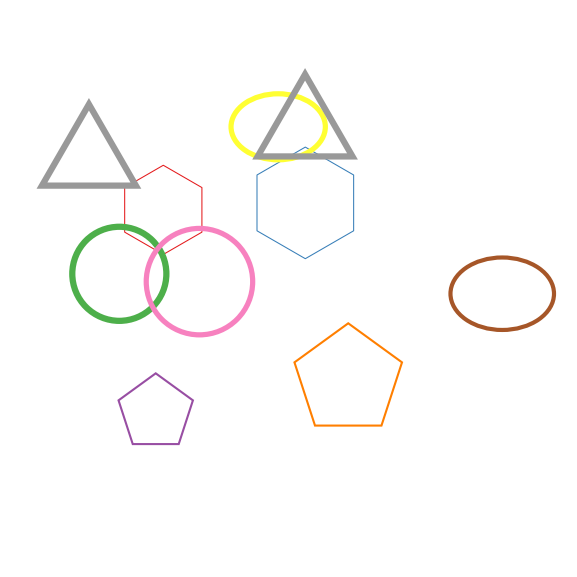[{"shape": "hexagon", "thickness": 0.5, "radius": 0.39, "center": [0.283, 0.636]}, {"shape": "hexagon", "thickness": 0.5, "radius": 0.48, "center": [0.529, 0.648]}, {"shape": "circle", "thickness": 3, "radius": 0.41, "center": [0.207, 0.525]}, {"shape": "pentagon", "thickness": 1, "radius": 0.34, "center": [0.27, 0.285]}, {"shape": "pentagon", "thickness": 1, "radius": 0.49, "center": [0.603, 0.341]}, {"shape": "oval", "thickness": 2.5, "radius": 0.41, "center": [0.482, 0.78]}, {"shape": "oval", "thickness": 2, "radius": 0.45, "center": [0.87, 0.491]}, {"shape": "circle", "thickness": 2.5, "radius": 0.46, "center": [0.345, 0.511]}, {"shape": "triangle", "thickness": 3, "radius": 0.47, "center": [0.154, 0.725]}, {"shape": "triangle", "thickness": 3, "radius": 0.47, "center": [0.528, 0.776]}]